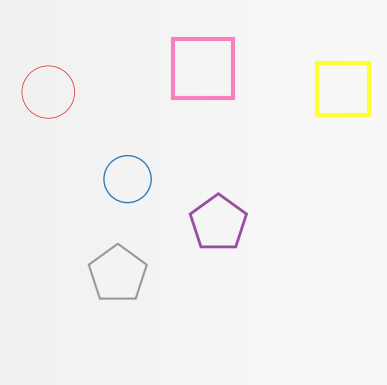[{"shape": "circle", "thickness": 0.5, "radius": 0.34, "center": [0.125, 0.761]}, {"shape": "circle", "thickness": 1, "radius": 0.31, "center": [0.329, 0.535]}, {"shape": "pentagon", "thickness": 2, "radius": 0.38, "center": [0.564, 0.42]}, {"shape": "square", "thickness": 3, "radius": 0.34, "center": [0.884, 0.768]}, {"shape": "square", "thickness": 3, "radius": 0.39, "center": [0.524, 0.822]}, {"shape": "pentagon", "thickness": 1.5, "radius": 0.39, "center": [0.304, 0.288]}]